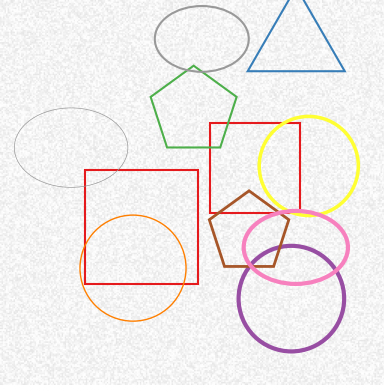[{"shape": "square", "thickness": 1.5, "radius": 0.73, "center": [0.368, 0.41]}, {"shape": "square", "thickness": 1.5, "radius": 0.58, "center": [0.662, 0.564]}, {"shape": "triangle", "thickness": 1.5, "radius": 0.73, "center": [0.769, 0.888]}, {"shape": "pentagon", "thickness": 1.5, "radius": 0.59, "center": [0.503, 0.712]}, {"shape": "circle", "thickness": 3, "radius": 0.69, "center": [0.757, 0.224]}, {"shape": "circle", "thickness": 1, "radius": 0.69, "center": [0.345, 0.304]}, {"shape": "circle", "thickness": 2.5, "radius": 0.64, "center": [0.802, 0.569]}, {"shape": "pentagon", "thickness": 2, "radius": 0.54, "center": [0.647, 0.396]}, {"shape": "oval", "thickness": 3, "radius": 0.68, "center": [0.768, 0.357]}, {"shape": "oval", "thickness": 1.5, "radius": 0.61, "center": [0.524, 0.899]}, {"shape": "oval", "thickness": 0.5, "radius": 0.74, "center": [0.185, 0.617]}]